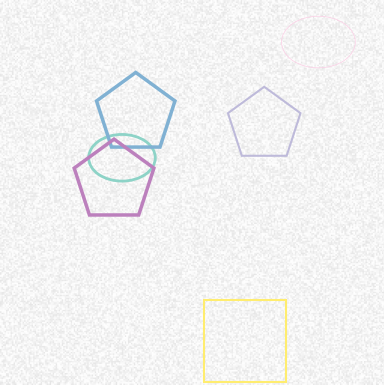[{"shape": "oval", "thickness": 2, "radius": 0.43, "center": [0.317, 0.59]}, {"shape": "pentagon", "thickness": 1.5, "radius": 0.5, "center": [0.686, 0.675]}, {"shape": "pentagon", "thickness": 2.5, "radius": 0.54, "center": [0.353, 0.705]}, {"shape": "oval", "thickness": 0.5, "radius": 0.48, "center": [0.827, 0.891]}, {"shape": "pentagon", "thickness": 2.5, "radius": 0.54, "center": [0.296, 0.53]}, {"shape": "square", "thickness": 1.5, "radius": 0.53, "center": [0.636, 0.114]}]